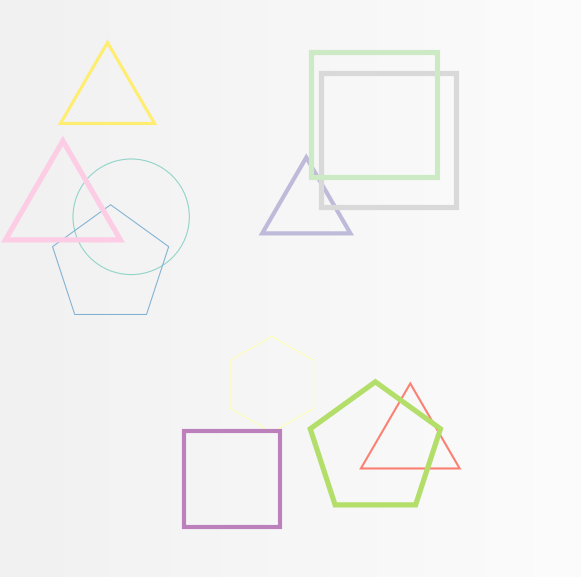[{"shape": "circle", "thickness": 0.5, "radius": 0.5, "center": [0.226, 0.624]}, {"shape": "hexagon", "thickness": 0.5, "radius": 0.42, "center": [0.468, 0.334]}, {"shape": "triangle", "thickness": 2, "radius": 0.44, "center": [0.527, 0.639]}, {"shape": "triangle", "thickness": 1, "radius": 0.49, "center": [0.706, 0.237]}, {"shape": "pentagon", "thickness": 0.5, "radius": 0.53, "center": [0.19, 0.54]}, {"shape": "pentagon", "thickness": 2.5, "radius": 0.59, "center": [0.646, 0.22]}, {"shape": "triangle", "thickness": 2.5, "radius": 0.57, "center": [0.108, 0.641]}, {"shape": "square", "thickness": 2.5, "radius": 0.58, "center": [0.669, 0.757]}, {"shape": "square", "thickness": 2, "radius": 0.41, "center": [0.399, 0.17]}, {"shape": "square", "thickness": 2.5, "radius": 0.54, "center": [0.643, 0.801]}, {"shape": "triangle", "thickness": 1.5, "radius": 0.47, "center": [0.185, 0.832]}]